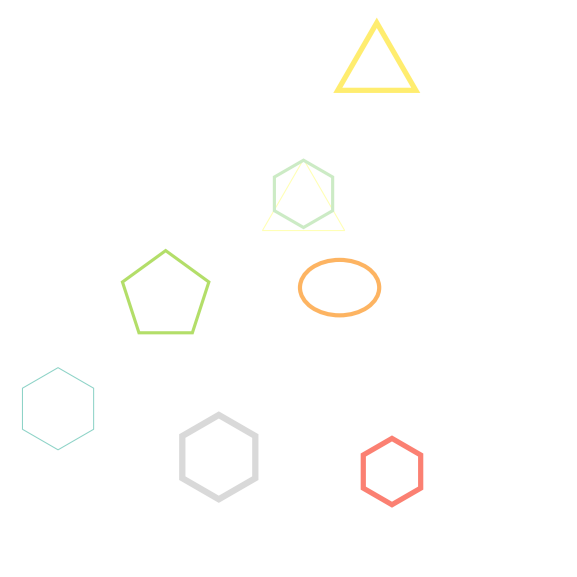[{"shape": "hexagon", "thickness": 0.5, "radius": 0.36, "center": [0.101, 0.291]}, {"shape": "triangle", "thickness": 0.5, "radius": 0.41, "center": [0.526, 0.641]}, {"shape": "hexagon", "thickness": 2.5, "radius": 0.29, "center": [0.679, 0.183]}, {"shape": "oval", "thickness": 2, "radius": 0.34, "center": [0.588, 0.501]}, {"shape": "pentagon", "thickness": 1.5, "radius": 0.39, "center": [0.287, 0.487]}, {"shape": "hexagon", "thickness": 3, "radius": 0.37, "center": [0.379, 0.208]}, {"shape": "hexagon", "thickness": 1.5, "radius": 0.29, "center": [0.526, 0.663]}, {"shape": "triangle", "thickness": 2.5, "radius": 0.39, "center": [0.652, 0.882]}]